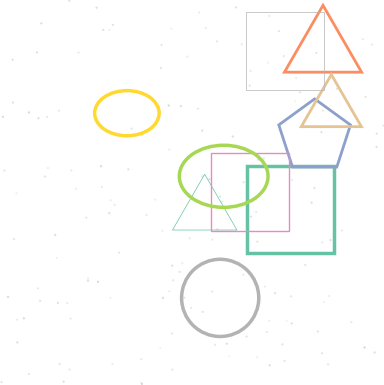[{"shape": "square", "thickness": 2.5, "radius": 0.57, "center": [0.755, 0.455]}, {"shape": "triangle", "thickness": 0.5, "radius": 0.48, "center": [0.532, 0.451]}, {"shape": "triangle", "thickness": 2, "radius": 0.58, "center": [0.839, 0.87]}, {"shape": "pentagon", "thickness": 2, "radius": 0.49, "center": [0.817, 0.645]}, {"shape": "square", "thickness": 1, "radius": 0.51, "center": [0.649, 0.501]}, {"shape": "oval", "thickness": 2.5, "radius": 0.58, "center": [0.581, 0.542]}, {"shape": "oval", "thickness": 2.5, "radius": 0.42, "center": [0.33, 0.706]}, {"shape": "triangle", "thickness": 2, "radius": 0.45, "center": [0.861, 0.716]}, {"shape": "square", "thickness": 0.5, "radius": 0.5, "center": [0.74, 0.868]}, {"shape": "circle", "thickness": 2.5, "radius": 0.5, "center": [0.572, 0.226]}]